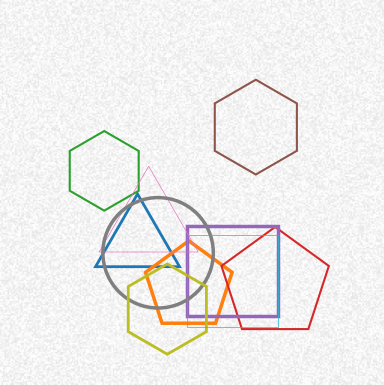[{"shape": "triangle", "thickness": 2, "radius": 0.63, "center": [0.357, 0.37]}, {"shape": "pentagon", "thickness": 2.5, "radius": 0.59, "center": [0.49, 0.256]}, {"shape": "hexagon", "thickness": 1.5, "radius": 0.52, "center": [0.271, 0.556]}, {"shape": "pentagon", "thickness": 1.5, "radius": 0.73, "center": [0.715, 0.264]}, {"shape": "square", "thickness": 2.5, "radius": 0.59, "center": [0.604, 0.295]}, {"shape": "hexagon", "thickness": 1.5, "radius": 0.62, "center": [0.664, 0.67]}, {"shape": "triangle", "thickness": 0.5, "radius": 0.74, "center": [0.386, 0.42]}, {"shape": "circle", "thickness": 2.5, "radius": 0.72, "center": [0.411, 0.343]}, {"shape": "hexagon", "thickness": 2, "radius": 0.59, "center": [0.435, 0.197]}, {"shape": "square", "thickness": 0.5, "radius": 0.59, "center": [0.604, 0.27]}]